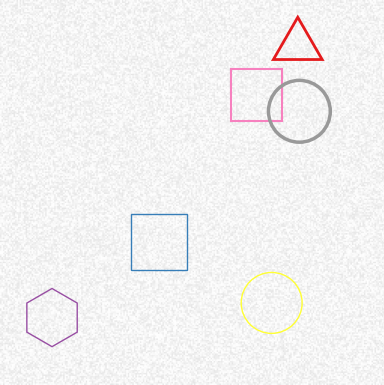[{"shape": "triangle", "thickness": 2, "radius": 0.37, "center": [0.773, 0.882]}, {"shape": "square", "thickness": 1, "radius": 0.36, "center": [0.414, 0.372]}, {"shape": "hexagon", "thickness": 1, "radius": 0.38, "center": [0.135, 0.175]}, {"shape": "circle", "thickness": 1, "radius": 0.4, "center": [0.706, 0.213]}, {"shape": "square", "thickness": 1.5, "radius": 0.33, "center": [0.666, 0.753]}, {"shape": "circle", "thickness": 2.5, "radius": 0.4, "center": [0.778, 0.711]}]